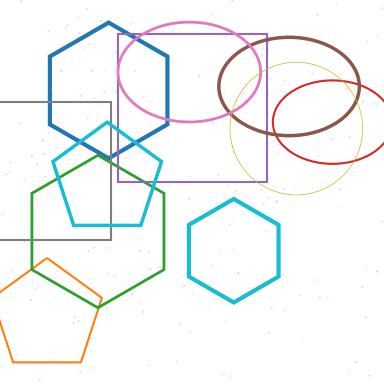[{"shape": "hexagon", "thickness": 3, "radius": 0.88, "center": [0.282, 0.765]}, {"shape": "pentagon", "thickness": 1.5, "radius": 0.75, "center": [0.122, 0.18]}, {"shape": "hexagon", "thickness": 2, "radius": 0.99, "center": [0.254, 0.399]}, {"shape": "oval", "thickness": 1.5, "radius": 0.77, "center": [0.864, 0.683]}, {"shape": "square", "thickness": 1.5, "radius": 0.97, "center": [0.499, 0.719]}, {"shape": "oval", "thickness": 2.5, "radius": 0.91, "center": [0.751, 0.775]}, {"shape": "oval", "thickness": 2, "radius": 0.93, "center": [0.492, 0.813]}, {"shape": "square", "thickness": 1.5, "radius": 0.9, "center": [0.109, 0.555]}, {"shape": "circle", "thickness": 0.5, "radius": 0.86, "center": [0.77, 0.666]}, {"shape": "hexagon", "thickness": 3, "radius": 0.67, "center": [0.607, 0.349]}, {"shape": "pentagon", "thickness": 2.5, "radius": 0.74, "center": [0.279, 0.534]}]